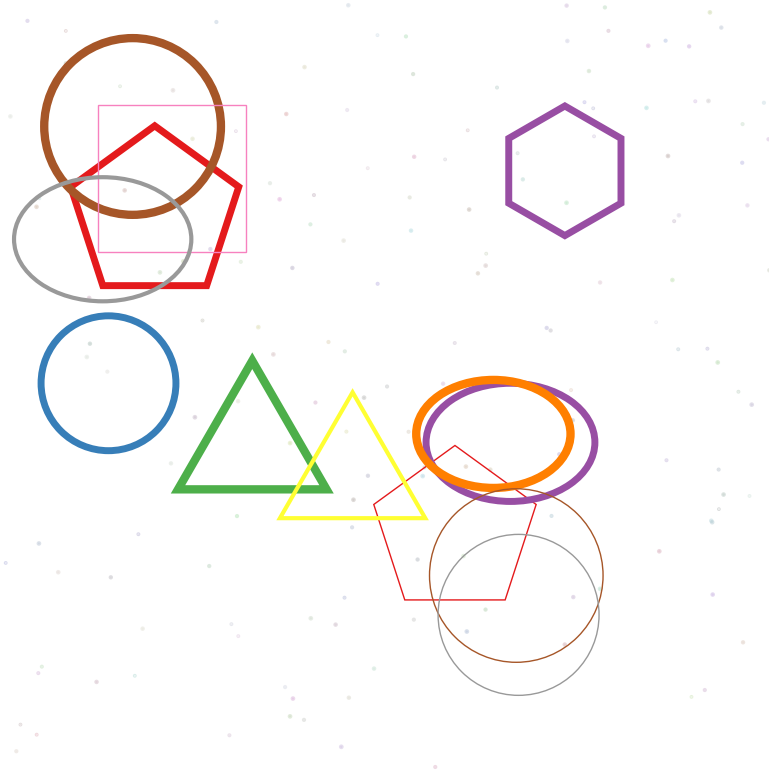[{"shape": "pentagon", "thickness": 2.5, "radius": 0.57, "center": [0.201, 0.722]}, {"shape": "pentagon", "thickness": 0.5, "radius": 0.55, "center": [0.591, 0.311]}, {"shape": "circle", "thickness": 2.5, "radius": 0.44, "center": [0.141, 0.502]}, {"shape": "triangle", "thickness": 3, "radius": 0.56, "center": [0.328, 0.42]}, {"shape": "hexagon", "thickness": 2.5, "radius": 0.42, "center": [0.734, 0.778]}, {"shape": "oval", "thickness": 2.5, "radius": 0.55, "center": [0.663, 0.426]}, {"shape": "oval", "thickness": 3, "radius": 0.5, "center": [0.641, 0.436]}, {"shape": "triangle", "thickness": 1.5, "radius": 0.54, "center": [0.458, 0.382]}, {"shape": "circle", "thickness": 0.5, "radius": 0.56, "center": [0.67, 0.253]}, {"shape": "circle", "thickness": 3, "radius": 0.57, "center": [0.172, 0.836]}, {"shape": "square", "thickness": 0.5, "radius": 0.48, "center": [0.224, 0.768]}, {"shape": "circle", "thickness": 0.5, "radius": 0.52, "center": [0.673, 0.201]}, {"shape": "oval", "thickness": 1.5, "radius": 0.58, "center": [0.133, 0.689]}]